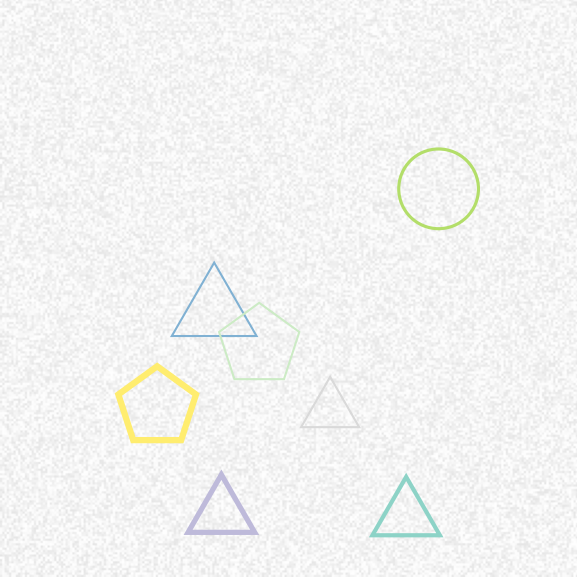[{"shape": "triangle", "thickness": 2, "radius": 0.34, "center": [0.703, 0.106]}, {"shape": "triangle", "thickness": 2.5, "radius": 0.33, "center": [0.383, 0.111]}, {"shape": "triangle", "thickness": 1, "radius": 0.42, "center": [0.371, 0.46]}, {"shape": "circle", "thickness": 1.5, "radius": 0.35, "center": [0.759, 0.672]}, {"shape": "triangle", "thickness": 1, "radius": 0.29, "center": [0.572, 0.288]}, {"shape": "pentagon", "thickness": 1, "radius": 0.37, "center": [0.449, 0.402]}, {"shape": "pentagon", "thickness": 3, "radius": 0.35, "center": [0.272, 0.294]}]